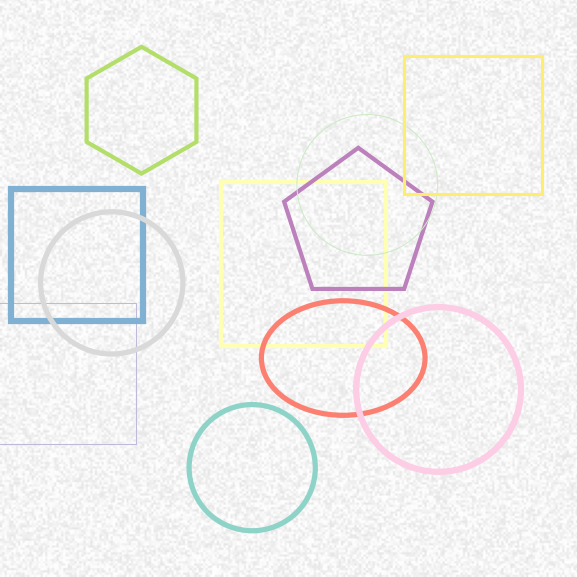[{"shape": "circle", "thickness": 2.5, "radius": 0.55, "center": [0.437, 0.189]}, {"shape": "square", "thickness": 2, "radius": 0.71, "center": [0.526, 0.542]}, {"shape": "square", "thickness": 0.5, "radius": 0.61, "center": [0.112, 0.353]}, {"shape": "oval", "thickness": 2.5, "radius": 0.71, "center": [0.594, 0.379]}, {"shape": "square", "thickness": 3, "radius": 0.57, "center": [0.133, 0.558]}, {"shape": "hexagon", "thickness": 2, "radius": 0.55, "center": [0.245, 0.808]}, {"shape": "circle", "thickness": 3, "radius": 0.71, "center": [0.759, 0.325]}, {"shape": "circle", "thickness": 2.5, "radius": 0.62, "center": [0.194, 0.509]}, {"shape": "pentagon", "thickness": 2, "radius": 0.68, "center": [0.62, 0.608]}, {"shape": "circle", "thickness": 0.5, "radius": 0.61, "center": [0.636, 0.679]}, {"shape": "square", "thickness": 1.5, "radius": 0.6, "center": [0.82, 0.782]}]